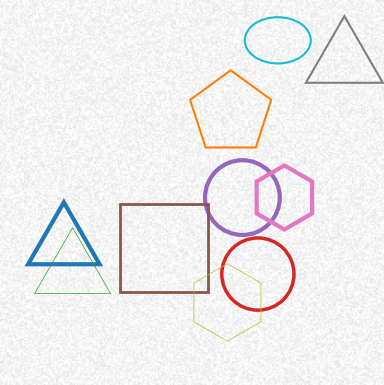[{"shape": "triangle", "thickness": 3, "radius": 0.54, "center": [0.166, 0.367]}, {"shape": "pentagon", "thickness": 1.5, "radius": 0.55, "center": [0.599, 0.707]}, {"shape": "triangle", "thickness": 0.5, "radius": 0.57, "center": [0.189, 0.294]}, {"shape": "circle", "thickness": 2.5, "radius": 0.47, "center": [0.67, 0.288]}, {"shape": "circle", "thickness": 3, "radius": 0.49, "center": [0.63, 0.487]}, {"shape": "square", "thickness": 2, "radius": 0.57, "center": [0.426, 0.356]}, {"shape": "hexagon", "thickness": 3, "radius": 0.42, "center": [0.739, 0.487]}, {"shape": "triangle", "thickness": 1.5, "radius": 0.58, "center": [0.894, 0.843]}, {"shape": "hexagon", "thickness": 0.5, "radius": 0.5, "center": [0.591, 0.214]}, {"shape": "oval", "thickness": 1.5, "radius": 0.43, "center": [0.721, 0.895]}]